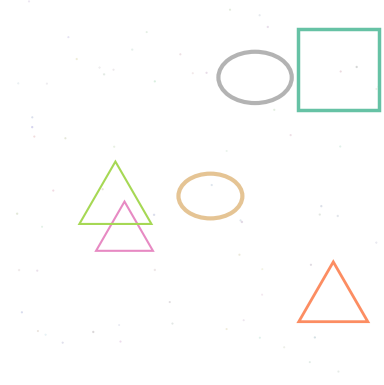[{"shape": "square", "thickness": 2.5, "radius": 0.53, "center": [0.88, 0.819]}, {"shape": "triangle", "thickness": 2, "radius": 0.52, "center": [0.866, 0.216]}, {"shape": "triangle", "thickness": 1.5, "radius": 0.43, "center": [0.323, 0.391]}, {"shape": "triangle", "thickness": 1.5, "radius": 0.54, "center": [0.3, 0.472]}, {"shape": "oval", "thickness": 3, "radius": 0.42, "center": [0.547, 0.491]}, {"shape": "oval", "thickness": 3, "radius": 0.48, "center": [0.663, 0.799]}]